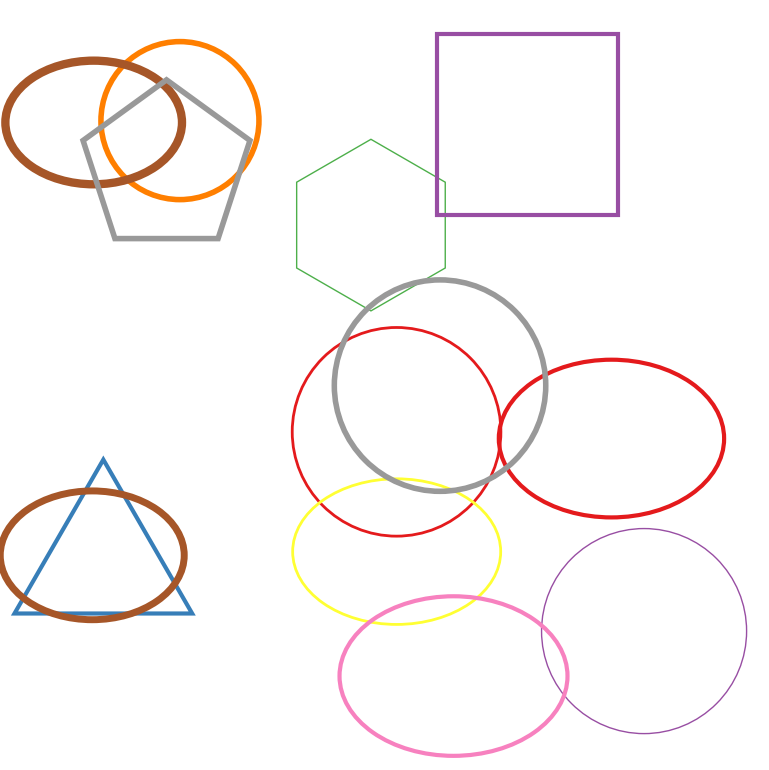[{"shape": "oval", "thickness": 1.5, "radius": 0.73, "center": [0.794, 0.43]}, {"shape": "circle", "thickness": 1, "radius": 0.68, "center": [0.515, 0.439]}, {"shape": "triangle", "thickness": 1.5, "radius": 0.67, "center": [0.134, 0.27]}, {"shape": "hexagon", "thickness": 0.5, "radius": 0.56, "center": [0.482, 0.708]}, {"shape": "square", "thickness": 1.5, "radius": 0.59, "center": [0.685, 0.839]}, {"shape": "circle", "thickness": 0.5, "radius": 0.67, "center": [0.836, 0.18]}, {"shape": "circle", "thickness": 2, "radius": 0.51, "center": [0.234, 0.843]}, {"shape": "oval", "thickness": 1, "radius": 0.68, "center": [0.515, 0.284]}, {"shape": "oval", "thickness": 3, "radius": 0.57, "center": [0.122, 0.841]}, {"shape": "oval", "thickness": 2.5, "radius": 0.6, "center": [0.12, 0.279]}, {"shape": "oval", "thickness": 1.5, "radius": 0.74, "center": [0.589, 0.122]}, {"shape": "circle", "thickness": 2, "radius": 0.69, "center": [0.571, 0.499]}, {"shape": "pentagon", "thickness": 2, "radius": 0.57, "center": [0.216, 0.782]}]